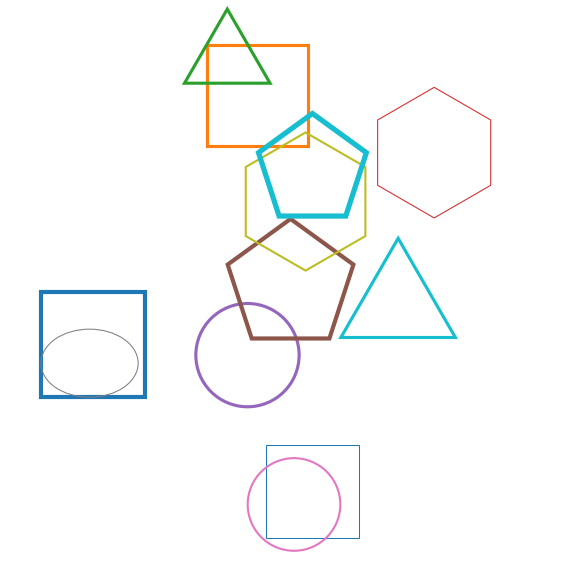[{"shape": "square", "thickness": 2, "radius": 0.45, "center": [0.161, 0.403]}, {"shape": "square", "thickness": 0.5, "radius": 0.4, "center": [0.541, 0.148]}, {"shape": "square", "thickness": 1.5, "radius": 0.44, "center": [0.445, 0.834]}, {"shape": "triangle", "thickness": 1.5, "radius": 0.43, "center": [0.394, 0.898]}, {"shape": "hexagon", "thickness": 0.5, "radius": 0.57, "center": [0.752, 0.735]}, {"shape": "circle", "thickness": 1.5, "radius": 0.45, "center": [0.429, 0.384]}, {"shape": "pentagon", "thickness": 2, "radius": 0.57, "center": [0.503, 0.506]}, {"shape": "circle", "thickness": 1, "radius": 0.4, "center": [0.509, 0.126]}, {"shape": "oval", "thickness": 0.5, "radius": 0.42, "center": [0.155, 0.37]}, {"shape": "hexagon", "thickness": 1, "radius": 0.6, "center": [0.529, 0.65]}, {"shape": "triangle", "thickness": 1.5, "radius": 0.57, "center": [0.689, 0.472]}, {"shape": "pentagon", "thickness": 2.5, "radius": 0.49, "center": [0.541, 0.704]}]